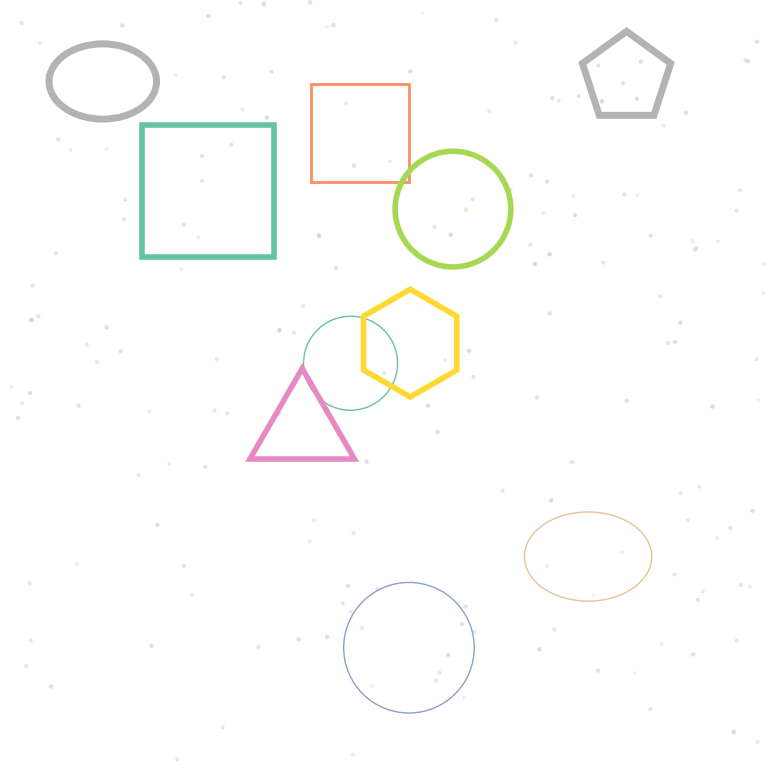[{"shape": "circle", "thickness": 0.5, "radius": 0.31, "center": [0.455, 0.528]}, {"shape": "square", "thickness": 2, "radius": 0.43, "center": [0.27, 0.752]}, {"shape": "square", "thickness": 1, "radius": 0.32, "center": [0.468, 0.827]}, {"shape": "circle", "thickness": 0.5, "radius": 0.42, "center": [0.531, 0.159]}, {"shape": "triangle", "thickness": 2, "radius": 0.39, "center": [0.392, 0.443]}, {"shape": "circle", "thickness": 2, "radius": 0.38, "center": [0.588, 0.728]}, {"shape": "hexagon", "thickness": 2, "radius": 0.35, "center": [0.533, 0.554]}, {"shape": "oval", "thickness": 0.5, "radius": 0.41, "center": [0.764, 0.277]}, {"shape": "oval", "thickness": 2.5, "radius": 0.35, "center": [0.133, 0.894]}, {"shape": "pentagon", "thickness": 2.5, "radius": 0.3, "center": [0.814, 0.899]}]